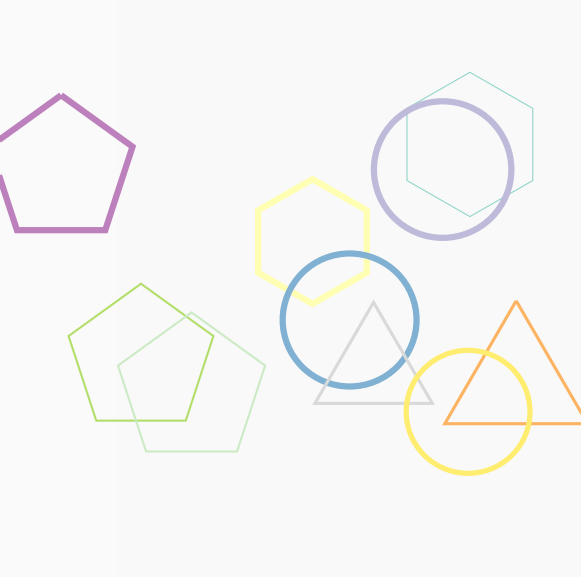[{"shape": "hexagon", "thickness": 0.5, "radius": 0.62, "center": [0.808, 0.749]}, {"shape": "hexagon", "thickness": 3, "radius": 0.54, "center": [0.538, 0.581]}, {"shape": "circle", "thickness": 3, "radius": 0.59, "center": [0.762, 0.706]}, {"shape": "circle", "thickness": 3, "radius": 0.58, "center": [0.601, 0.445]}, {"shape": "triangle", "thickness": 1.5, "radius": 0.71, "center": [0.888, 0.336]}, {"shape": "pentagon", "thickness": 1, "radius": 0.66, "center": [0.243, 0.377]}, {"shape": "triangle", "thickness": 1.5, "radius": 0.58, "center": [0.643, 0.359]}, {"shape": "pentagon", "thickness": 3, "radius": 0.65, "center": [0.105, 0.705]}, {"shape": "pentagon", "thickness": 1, "radius": 0.67, "center": [0.33, 0.325]}, {"shape": "circle", "thickness": 2.5, "radius": 0.53, "center": [0.805, 0.286]}]